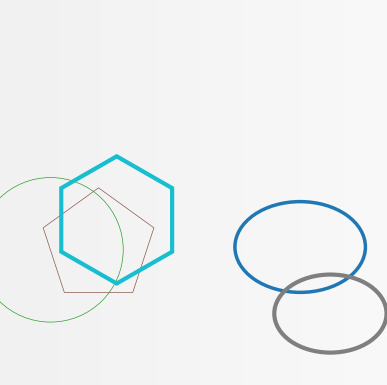[{"shape": "oval", "thickness": 2.5, "radius": 0.84, "center": [0.775, 0.358]}, {"shape": "circle", "thickness": 0.5, "radius": 0.94, "center": [0.13, 0.351]}, {"shape": "pentagon", "thickness": 0.5, "radius": 0.75, "center": [0.254, 0.362]}, {"shape": "oval", "thickness": 3, "radius": 0.72, "center": [0.853, 0.186]}, {"shape": "hexagon", "thickness": 3, "radius": 0.83, "center": [0.301, 0.429]}]